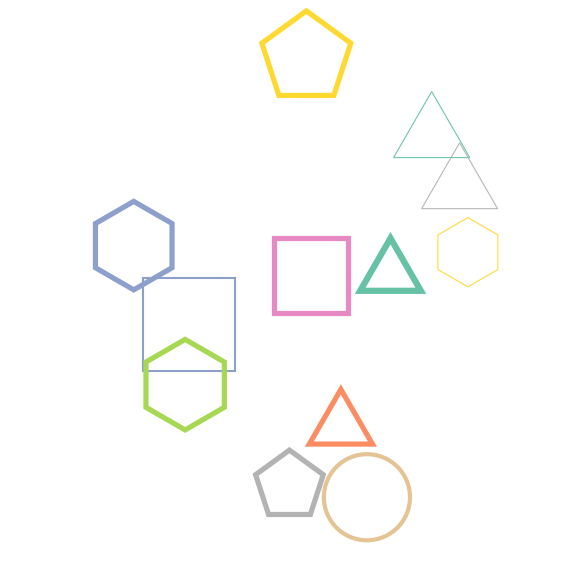[{"shape": "triangle", "thickness": 0.5, "radius": 0.38, "center": [0.747, 0.764]}, {"shape": "triangle", "thickness": 3, "radius": 0.3, "center": [0.676, 0.526]}, {"shape": "triangle", "thickness": 2.5, "radius": 0.32, "center": [0.59, 0.262]}, {"shape": "square", "thickness": 1, "radius": 0.4, "center": [0.327, 0.438]}, {"shape": "hexagon", "thickness": 2.5, "radius": 0.38, "center": [0.232, 0.574]}, {"shape": "square", "thickness": 2.5, "radius": 0.32, "center": [0.539, 0.522]}, {"shape": "hexagon", "thickness": 2.5, "radius": 0.39, "center": [0.321, 0.333]}, {"shape": "hexagon", "thickness": 0.5, "radius": 0.3, "center": [0.81, 0.562]}, {"shape": "pentagon", "thickness": 2.5, "radius": 0.4, "center": [0.53, 0.899]}, {"shape": "circle", "thickness": 2, "radius": 0.37, "center": [0.635, 0.138]}, {"shape": "pentagon", "thickness": 2.5, "radius": 0.31, "center": [0.501, 0.158]}, {"shape": "triangle", "thickness": 0.5, "radius": 0.38, "center": [0.796, 0.676]}]